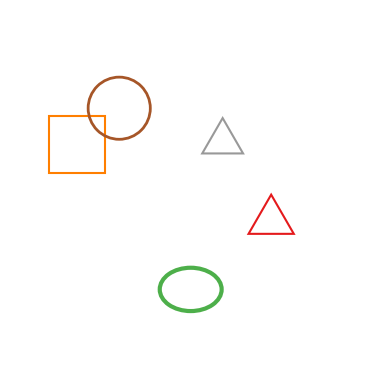[{"shape": "triangle", "thickness": 1.5, "radius": 0.34, "center": [0.704, 0.427]}, {"shape": "oval", "thickness": 3, "radius": 0.4, "center": [0.495, 0.248]}, {"shape": "square", "thickness": 1.5, "radius": 0.36, "center": [0.2, 0.624]}, {"shape": "circle", "thickness": 2, "radius": 0.4, "center": [0.31, 0.719]}, {"shape": "triangle", "thickness": 1.5, "radius": 0.31, "center": [0.578, 0.632]}]